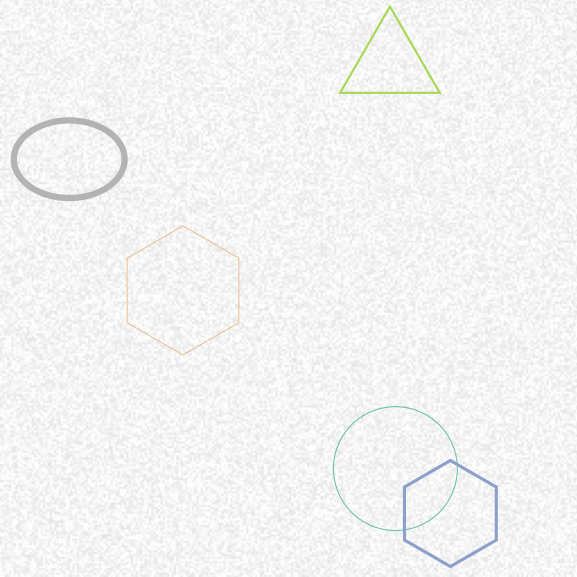[{"shape": "circle", "thickness": 0.5, "radius": 0.54, "center": [0.685, 0.188]}, {"shape": "hexagon", "thickness": 1.5, "radius": 0.46, "center": [0.78, 0.11]}, {"shape": "triangle", "thickness": 1, "radius": 0.5, "center": [0.675, 0.888]}, {"shape": "hexagon", "thickness": 0.5, "radius": 0.56, "center": [0.317, 0.496]}, {"shape": "oval", "thickness": 3, "radius": 0.48, "center": [0.12, 0.723]}]